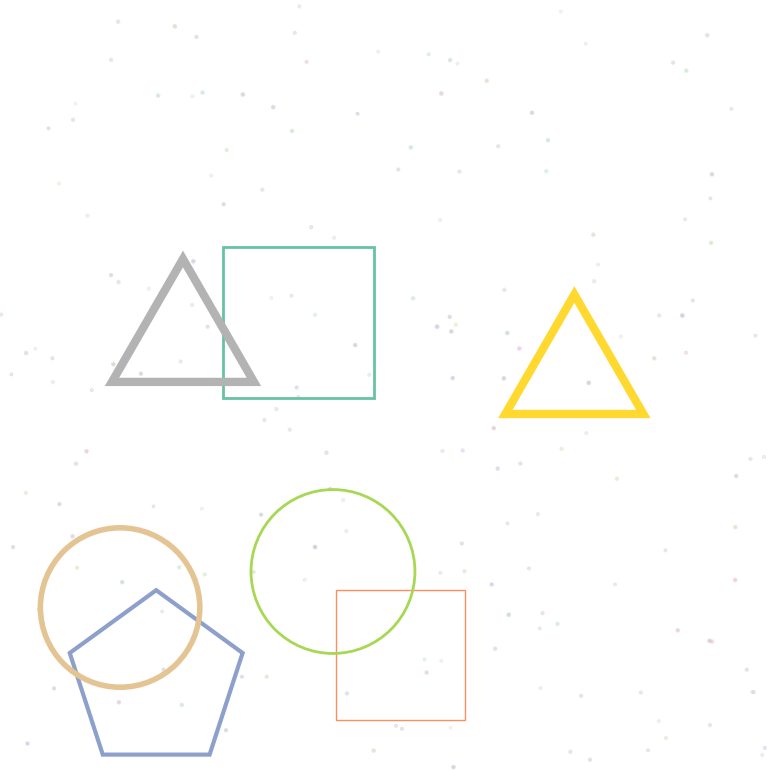[{"shape": "square", "thickness": 1, "radius": 0.49, "center": [0.387, 0.581]}, {"shape": "square", "thickness": 0.5, "radius": 0.42, "center": [0.52, 0.15]}, {"shape": "pentagon", "thickness": 1.5, "radius": 0.59, "center": [0.203, 0.115]}, {"shape": "circle", "thickness": 1, "radius": 0.53, "center": [0.432, 0.258]}, {"shape": "triangle", "thickness": 3, "radius": 0.52, "center": [0.746, 0.514]}, {"shape": "circle", "thickness": 2, "radius": 0.52, "center": [0.156, 0.211]}, {"shape": "triangle", "thickness": 3, "radius": 0.53, "center": [0.238, 0.557]}]